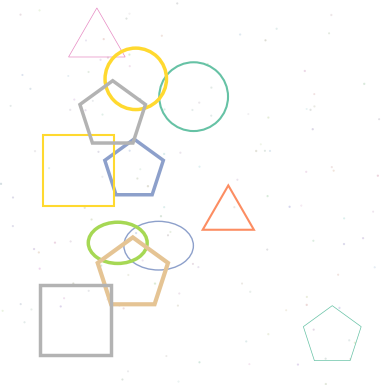[{"shape": "circle", "thickness": 1.5, "radius": 0.45, "center": [0.503, 0.749]}, {"shape": "pentagon", "thickness": 0.5, "radius": 0.39, "center": [0.863, 0.127]}, {"shape": "triangle", "thickness": 1.5, "radius": 0.38, "center": [0.593, 0.442]}, {"shape": "oval", "thickness": 1, "radius": 0.45, "center": [0.412, 0.362]}, {"shape": "pentagon", "thickness": 2.5, "radius": 0.4, "center": [0.348, 0.559]}, {"shape": "triangle", "thickness": 0.5, "radius": 0.42, "center": [0.252, 0.894]}, {"shape": "oval", "thickness": 2.5, "radius": 0.38, "center": [0.306, 0.369]}, {"shape": "circle", "thickness": 2.5, "radius": 0.4, "center": [0.353, 0.795]}, {"shape": "square", "thickness": 1.5, "radius": 0.46, "center": [0.205, 0.556]}, {"shape": "pentagon", "thickness": 3, "radius": 0.48, "center": [0.345, 0.287]}, {"shape": "pentagon", "thickness": 2.5, "radius": 0.45, "center": [0.293, 0.701]}, {"shape": "square", "thickness": 2.5, "radius": 0.46, "center": [0.197, 0.168]}]